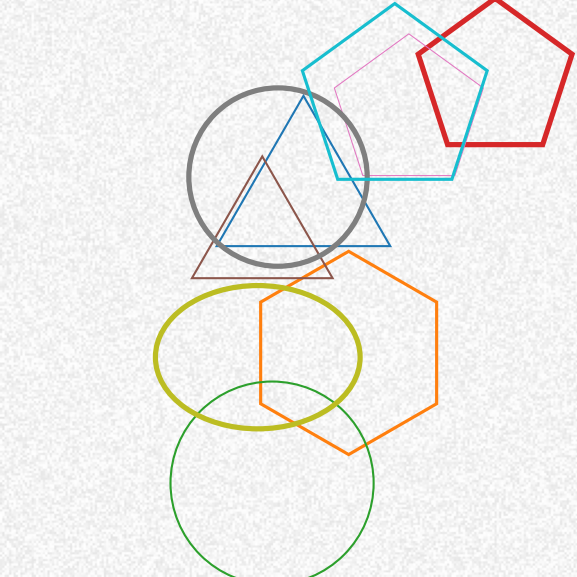[{"shape": "triangle", "thickness": 1, "radius": 0.87, "center": [0.526, 0.66]}, {"shape": "hexagon", "thickness": 1.5, "radius": 0.88, "center": [0.604, 0.388]}, {"shape": "circle", "thickness": 1, "radius": 0.88, "center": [0.471, 0.163]}, {"shape": "pentagon", "thickness": 2.5, "radius": 0.7, "center": [0.857, 0.862]}, {"shape": "triangle", "thickness": 1, "radius": 0.7, "center": [0.454, 0.588]}, {"shape": "pentagon", "thickness": 0.5, "radius": 0.68, "center": [0.708, 0.805]}, {"shape": "circle", "thickness": 2.5, "radius": 0.77, "center": [0.481, 0.693]}, {"shape": "oval", "thickness": 2.5, "radius": 0.89, "center": [0.446, 0.381]}, {"shape": "pentagon", "thickness": 1.5, "radius": 0.84, "center": [0.684, 0.825]}]